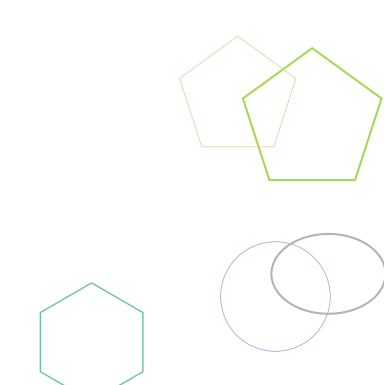[{"shape": "hexagon", "thickness": 1, "radius": 0.77, "center": [0.238, 0.111]}, {"shape": "circle", "thickness": 0.5, "radius": 0.71, "center": [0.715, 0.23]}, {"shape": "pentagon", "thickness": 1.5, "radius": 0.95, "center": [0.811, 0.686]}, {"shape": "pentagon", "thickness": 0.5, "radius": 0.79, "center": [0.618, 0.747]}, {"shape": "oval", "thickness": 1.5, "radius": 0.74, "center": [0.853, 0.289]}]